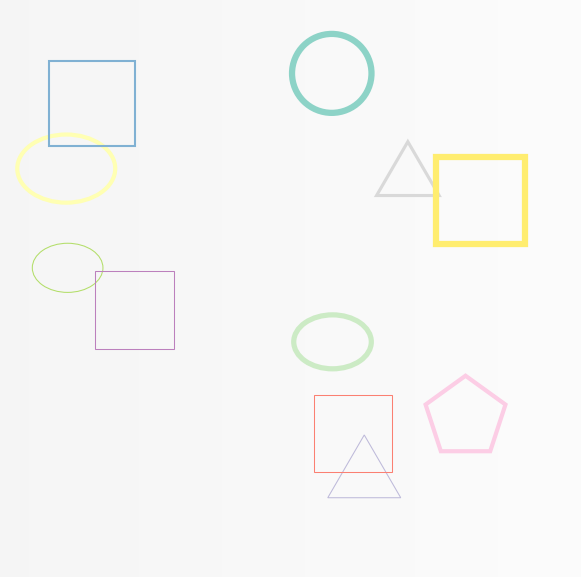[{"shape": "circle", "thickness": 3, "radius": 0.34, "center": [0.571, 0.872]}, {"shape": "oval", "thickness": 2, "radius": 0.42, "center": [0.114, 0.707]}, {"shape": "triangle", "thickness": 0.5, "radius": 0.36, "center": [0.627, 0.173]}, {"shape": "square", "thickness": 0.5, "radius": 0.34, "center": [0.607, 0.248]}, {"shape": "square", "thickness": 1, "radius": 0.37, "center": [0.158, 0.819]}, {"shape": "oval", "thickness": 0.5, "radius": 0.3, "center": [0.116, 0.535]}, {"shape": "pentagon", "thickness": 2, "radius": 0.36, "center": [0.801, 0.276]}, {"shape": "triangle", "thickness": 1.5, "radius": 0.31, "center": [0.702, 0.692]}, {"shape": "square", "thickness": 0.5, "radius": 0.34, "center": [0.231, 0.462]}, {"shape": "oval", "thickness": 2.5, "radius": 0.33, "center": [0.572, 0.407]}, {"shape": "square", "thickness": 3, "radius": 0.38, "center": [0.827, 0.652]}]